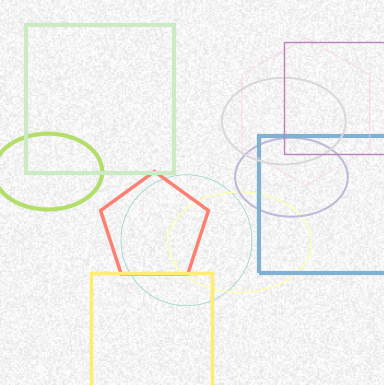[{"shape": "circle", "thickness": 0.5, "radius": 0.85, "center": [0.484, 0.376]}, {"shape": "oval", "thickness": 1, "radius": 0.93, "center": [0.622, 0.371]}, {"shape": "oval", "thickness": 1.5, "radius": 0.73, "center": [0.757, 0.54]}, {"shape": "pentagon", "thickness": 2.5, "radius": 0.74, "center": [0.401, 0.407]}, {"shape": "square", "thickness": 3, "radius": 0.89, "center": [0.851, 0.469]}, {"shape": "oval", "thickness": 3, "radius": 0.7, "center": [0.125, 0.554]}, {"shape": "hexagon", "thickness": 0.5, "radius": 0.96, "center": [0.794, 0.71]}, {"shape": "oval", "thickness": 1.5, "radius": 0.8, "center": [0.737, 0.685]}, {"shape": "square", "thickness": 1, "radius": 0.72, "center": [0.883, 0.745]}, {"shape": "square", "thickness": 3, "radius": 0.96, "center": [0.26, 0.742]}, {"shape": "square", "thickness": 2.5, "radius": 0.78, "center": [0.393, 0.135]}]